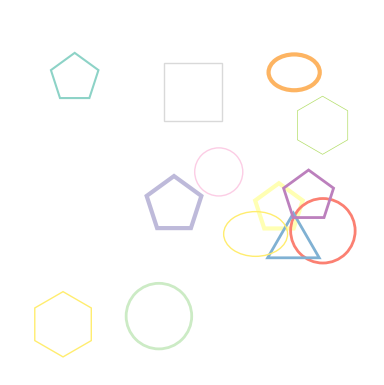[{"shape": "pentagon", "thickness": 1.5, "radius": 0.32, "center": [0.194, 0.798]}, {"shape": "pentagon", "thickness": 3, "radius": 0.32, "center": [0.724, 0.459]}, {"shape": "pentagon", "thickness": 3, "radius": 0.37, "center": [0.452, 0.468]}, {"shape": "circle", "thickness": 2, "radius": 0.42, "center": [0.839, 0.401]}, {"shape": "triangle", "thickness": 2, "radius": 0.39, "center": [0.762, 0.369]}, {"shape": "oval", "thickness": 3, "radius": 0.33, "center": [0.764, 0.812]}, {"shape": "hexagon", "thickness": 0.5, "radius": 0.38, "center": [0.838, 0.675]}, {"shape": "circle", "thickness": 1, "radius": 0.31, "center": [0.568, 0.553]}, {"shape": "square", "thickness": 1, "radius": 0.38, "center": [0.501, 0.762]}, {"shape": "pentagon", "thickness": 2, "radius": 0.34, "center": [0.801, 0.49]}, {"shape": "circle", "thickness": 2, "radius": 0.43, "center": [0.413, 0.179]}, {"shape": "hexagon", "thickness": 1, "radius": 0.42, "center": [0.164, 0.158]}, {"shape": "oval", "thickness": 1, "radius": 0.42, "center": [0.664, 0.392]}]